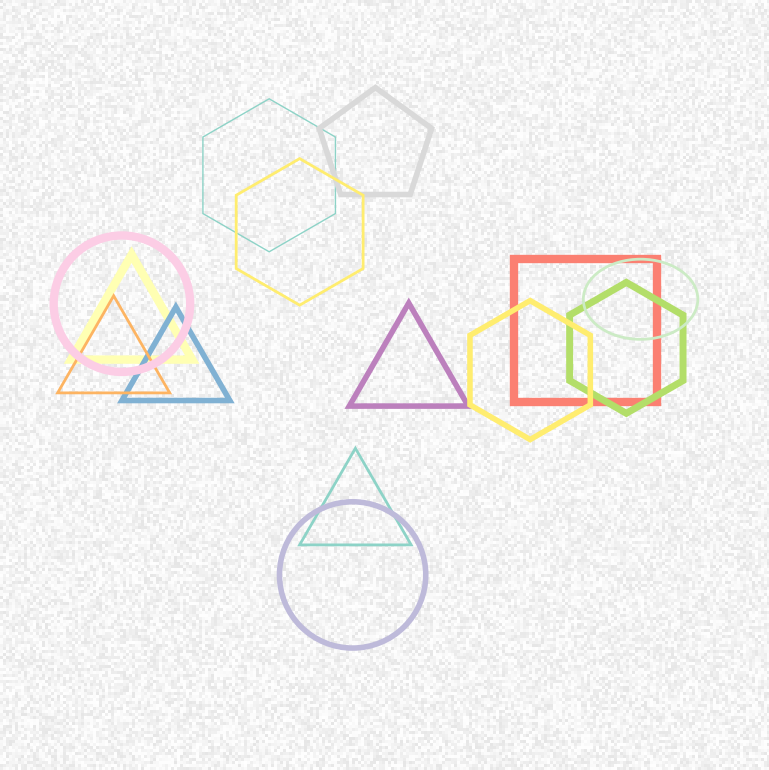[{"shape": "triangle", "thickness": 1, "radius": 0.42, "center": [0.462, 0.334]}, {"shape": "hexagon", "thickness": 0.5, "radius": 0.5, "center": [0.35, 0.772]}, {"shape": "triangle", "thickness": 3, "radius": 0.45, "center": [0.171, 0.578]}, {"shape": "circle", "thickness": 2, "radius": 0.47, "center": [0.458, 0.253]}, {"shape": "square", "thickness": 3, "radius": 0.46, "center": [0.761, 0.571]}, {"shape": "triangle", "thickness": 2, "radius": 0.4, "center": [0.228, 0.52]}, {"shape": "triangle", "thickness": 1, "radius": 0.42, "center": [0.148, 0.532]}, {"shape": "hexagon", "thickness": 2.5, "radius": 0.43, "center": [0.813, 0.548]}, {"shape": "circle", "thickness": 3, "radius": 0.44, "center": [0.158, 0.606]}, {"shape": "pentagon", "thickness": 2, "radius": 0.38, "center": [0.488, 0.809]}, {"shape": "triangle", "thickness": 2, "radius": 0.45, "center": [0.531, 0.517]}, {"shape": "oval", "thickness": 1, "radius": 0.37, "center": [0.832, 0.611]}, {"shape": "hexagon", "thickness": 1, "radius": 0.48, "center": [0.389, 0.699]}, {"shape": "hexagon", "thickness": 2, "radius": 0.45, "center": [0.689, 0.519]}]